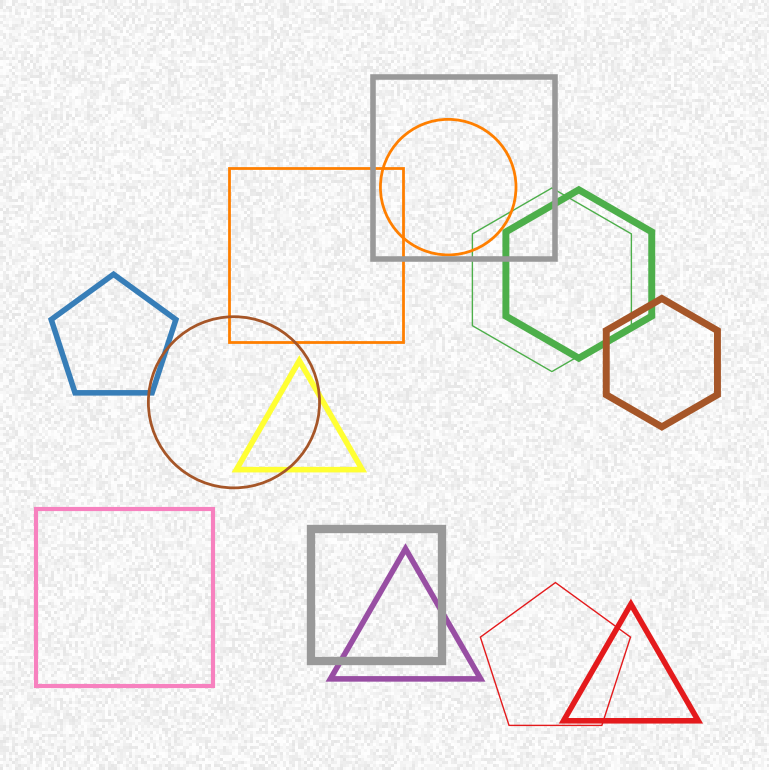[{"shape": "triangle", "thickness": 2, "radius": 0.51, "center": [0.819, 0.114]}, {"shape": "pentagon", "thickness": 0.5, "radius": 0.51, "center": [0.721, 0.141]}, {"shape": "pentagon", "thickness": 2, "radius": 0.43, "center": [0.147, 0.559]}, {"shape": "hexagon", "thickness": 2.5, "radius": 0.55, "center": [0.752, 0.644]}, {"shape": "hexagon", "thickness": 0.5, "radius": 0.6, "center": [0.717, 0.637]}, {"shape": "triangle", "thickness": 2, "radius": 0.56, "center": [0.527, 0.175]}, {"shape": "square", "thickness": 1, "radius": 0.57, "center": [0.41, 0.669]}, {"shape": "circle", "thickness": 1, "radius": 0.44, "center": [0.582, 0.757]}, {"shape": "triangle", "thickness": 2, "radius": 0.47, "center": [0.389, 0.437]}, {"shape": "hexagon", "thickness": 2.5, "radius": 0.42, "center": [0.86, 0.529]}, {"shape": "circle", "thickness": 1, "radius": 0.56, "center": [0.304, 0.478]}, {"shape": "square", "thickness": 1.5, "radius": 0.57, "center": [0.162, 0.224]}, {"shape": "square", "thickness": 3, "radius": 0.43, "center": [0.489, 0.227]}, {"shape": "square", "thickness": 2, "radius": 0.59, "center": [0.602, 0.782]}]